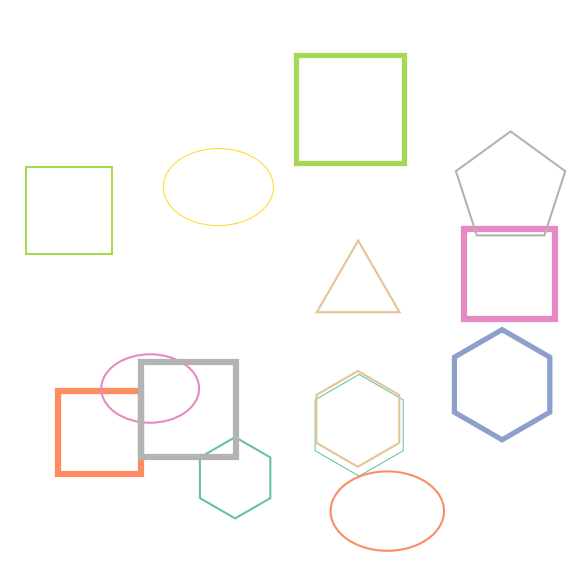[{"shape": "hexagon", "thickness": 1, "radius": 0.35, "center": [0.407, 0.172]}, {"shape": "hexagon", "thickness": 0.5, "radius": 0.44, "center": [0.622, 0.263]}, {"shape": "oval", "thickness": 1, "radius": 0.49, "center": [0.671, 0.114]}, {"shape": "square", "thickness": 3, "radius": 0.36, "center": [0.172, 0.25]}, {"shape": "hexagon", "thickness": 2.5, "radius": 0.48, "center": [0.869, 0.333]}, {"shape": "oval", "thickness": 1, "radius": 0.42, "center": [0.26, 0.326]}, {"shape": "square", "thickness": 3, "radius": 0.39, "center": [0.882, 0.525]}, {"shape": "square", "thickness": 2.5, "radius": 0.47, "center": [0.606, 0.81]}, {"shape": "square", "thickness": 1, "radius": 0.37, "center": [0.119, 0.635]}, {"shape": "oval", "thickness": 0.5, "radius": 0.48, "center": [0.378, 0.675]}, {"shape": "hexagon", "thickness": 1, "radius": 0.41, "center": [0.62, 0.274]}, {"shape": "triangle", "thickness": 1, "radius": 0.41, "center": [0.62, 0.5]}, {"shape": "pentagon", "thickness": 1, "radius": 0.5, "center": [0.884, 0.672]}, {"shape": "square", "thickness": 3, "radius": 0.41, "center": [0.327, 0.29]}]